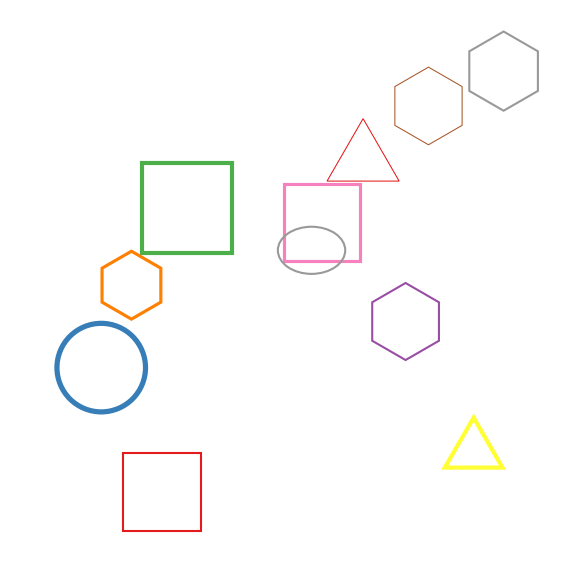[{"shape": "triangle", "thickness": 0.5, "radius": 0.36, "center": [0.629, 0.722]}, {"shape": "square", "thickness": 1, "radius": 0.34, "center": [0.281, 0.147]}, {"shape": "circle", "thickness": 2.5, "radius": 0.38, "center": [0.175, 0.363]}, {"shape": "square", "thickness": 2, "radius": 0.39, "center": [0.324, 0.638]}, {"shape": "hexagon", "thickness": 1, "radius": 0.33, "center": [0.702, 0.442]}, {"shape": "hexagon", "thickness": 1.5, "radius": 0.29, "center": [0.228, 0.505]}, {"shape": "triangle", "thickness": 2, "radius": 0.29, "center": [0.82, 0.218]}, {"shape": "hexagon", "thickness": 0.5, "radius": 0.34, "center": [0.742, 0.816]}, {"shape": "square", "thickness": 1.5, "radius": 0.33, "center": [0.558, 0.614]}, {"shape": "hexagon", "thickness": 1, "radius": 0.34, "center": [0.872, 0.876]}, {"shape": "oval", "thickness": 1, "radius": 0.29, "center": [0.539, 0.566]}]